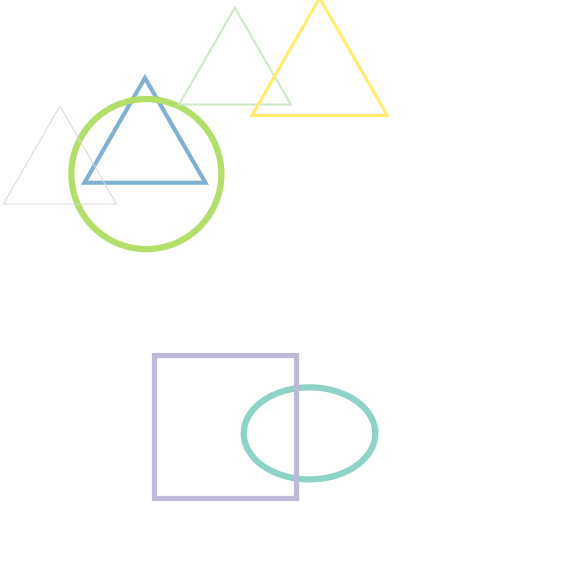[{"shape": "oval", "thickness": 3, "radius": 0.57, "center": [0.536, 0.249]}, {"shape": "square", "thickness": 2.5, "radius": 0.62, "center": [0.389, 0.26]}, {"shape": "triangle", "thickness": 2, "radius": 0.6, "center": [0.251, 0.743]}, {"shape": "circle", "thickness": 3, "radius": 0.65, "center": [0.253, 0.698]}, {"shape": "triangle", "thickness": 0.5, "radius": 0.57, "center": [0.104, 0.702]}, {"shape": "triangle", "thickness": 1, "radius": 0.56, "center": [0.407, 0.874]}, {"shape": "triangle", "thickness": 1.5, "radius": 0.68, "center": [0.554, 0.867]}]